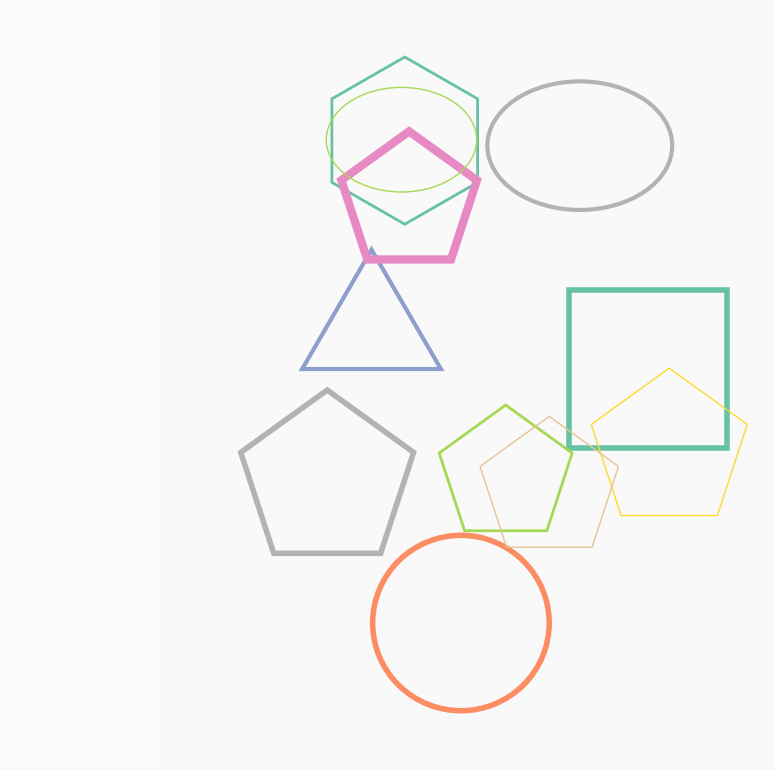[{"shape": "square", "thickness": 2, "radius": 0.51, "center": [0.836, 0.521]}, {"shape": "hexagon", "thickness": 1, "radius": 0.54, "center": [0.522, 0.817]}, {"shape": "circle", "thickness": 2, "radius": 0.57, "center": [0.595, 0.191]}, {"shape": "triangle", "thickness": 1.5, "radius": 0.52, "center": [0.479, 0.572]}, {"shape": "pentagon", "thickness": 3, "radius": 0.46, "center": [0.528, 0.737]}, {"shape": "oval", "thickness": 0.5, "radius": 0.49, "center": [0.518, 0.819]}, {"shape": "pentagon", "thickness": 1, "radius": 0.45, "center": [0.653, 0.384]}, {"shape": "pentagon", "thickness": 0.5, "radius": 0.53, "center": [0.864, 0.416]}, {"shape": "pentagon", "thickness": 0.5, "radius": 0.47, "center": [0.709, 0.365]}, {"shape": "oval", "thickness": 1.5, "radius": 0.6, "center": [0.748, 0.811]}, {"shape": "pentagon", "thickness": 2, "radius": 0.59, "center": [0.422, 0.376]}]